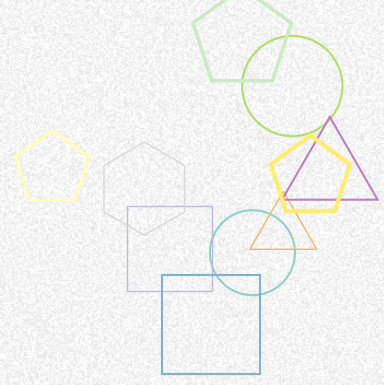[{"shape": "circle", "thickness": 1.5, "radius": 0.55, "center": [0.656, 0.344]}, {"shape": "pentagon", "thickness": 2, "radius": 0.5, "center": [0.136, 0.561]}, {"shape": "square", "thickness": 1, "radius": 0.55, "center": [0.439, 0.354]}, {"shape": "square", "thickness": 1.5, "radius": 0.64, "center": [0.548, 0.157]}, {"shape": "triangle", "thickness": 1, "radius": 0.5, "center": [0.736, 0.403]}, {"shape": "circle", "thickness": 1.5, "radius": 0.65, "center": [0.759, 0.776]}, {"shape": "hexagon", "thickness": 1, "radius": 0.6, "center": [0.375, 0.51]}, {"shape": "triangle", "thickness": 1.5, "radius": 0.72, "center": [0.857, 0.553]}, {"shape": "pentagon", "thickness": 2.5, "radius": 0.67, "center": [0.629, 0.899]}, {"shape": "pentagon", "thickness": 3, "radius": 0.54, "center": [0.806, 0.54]}]